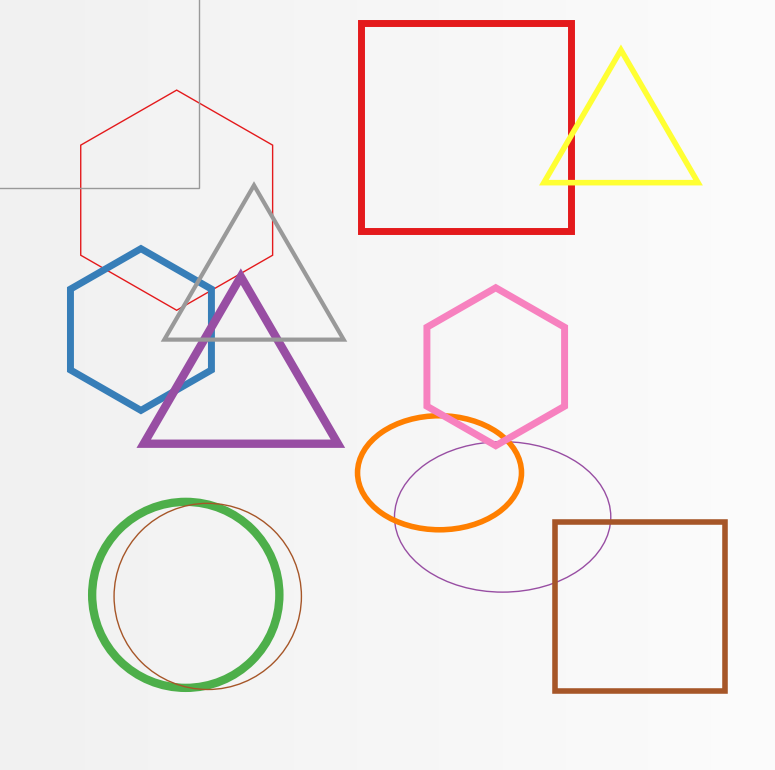[{"shape": "square", "thickness": 2.5, "radius": 0.68, "center": [0.601, 0.835]}, {"shape": "hexagon", "thickness": 0.5, "radius": 0.71, "center": [0.228, 0.74]}, {"shape": "hexagon", "thickness": 2.5, "radius": 0.53, "center": [0.182, 0.572]}, {"shape": "circle", "thickness": 3, "radius": 0.6, "center": [0.24, 0.227]}, {"shape": "triangle", "thickness": 3, "radius": 0.72, "center": [0.311, 0.496]}, {"shape": "oval", "thickness": 0.5, "radius": 0.7, "center": [0.649, 0.329]}, {"shape": "oval", "thickness": 2, "radius": 0.53, "center": [0.567, 0.386]}, {"shape": "triangle", "thickness": 2, "radius": 0.57, "center": [0.801, 0.82]}, {"shape": "circle", "thickness": 0.5, "radius": 0.6, "center": [0.268, 0.225]}, {"shape": "square", "thickness": 2, "radius": 0.55, "center": [0.826, 0.213]}, {"shape": "hexagon", "thickness": 2.5, "radius": 0.51, "center": [0.64, 0.524]}, {"shape": "triangle", "thickness": 1.5, "radius": 0.67, "center": [0.328, 0.626]}, {"shape": "square", "thickness": 0.5, "radius": 0.68, "center": [0.12, 0.893]}]